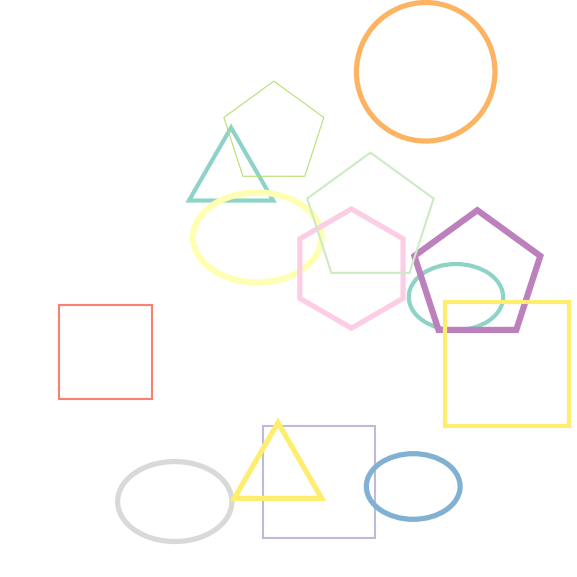[{"shape": "triangle", "thickness": 2, "radius": 0.42, "center": [0.4, 0.694]}, {"shape": "oval", "thickness": 2, "radius": 0.41, "center": [0.79, 0.485]}, {"shape": "oval", "thickness": 3, "radius": 0.56, "center": [0.446, 0.588]}, {"shape": "square", "thickness": 1, "radius": 0.49, "center": [0.552, 0.165]}, {"shape": "square", "thickness": 1, "radius": 0.4, "center": [0.182, 0.389]}, {"shape": "oval", "thickness": 2.5, "radius": 0.41, "center": [0.716, 0.157]}, {"shape": "circle", "thickness": 2.5, "radius": 0.6, "center": [0.737, 0.875]}, {"shape": "pentagon", "thickness": 0.5, "radius": 0.46, "center": [0.474, 0.768]}, {"shape": "hexagon", "thickness": 2.5, "radius": 0.52, "center": [0.609, 0.534]}, {"shape": "oval", "thickness": 2.5, "radius": 0.49, "center": [0.303, 0.131]}, {"shape": "pentagon", "thickness": 3, "radius": 0.57, "center": [0.827, 0.521]}, {"shape": "pentagon", "thickness": 1, "radius": 0.58, "center": [0.641, 0.62]}, {"shape": "triangle", "thickness": 2.5, "radius": 0.44, "center": [0.481, 0.18]}, {"shape": "square", "thickness": 2, "radius": 0.54, "center": [0.879, 0.369]}]